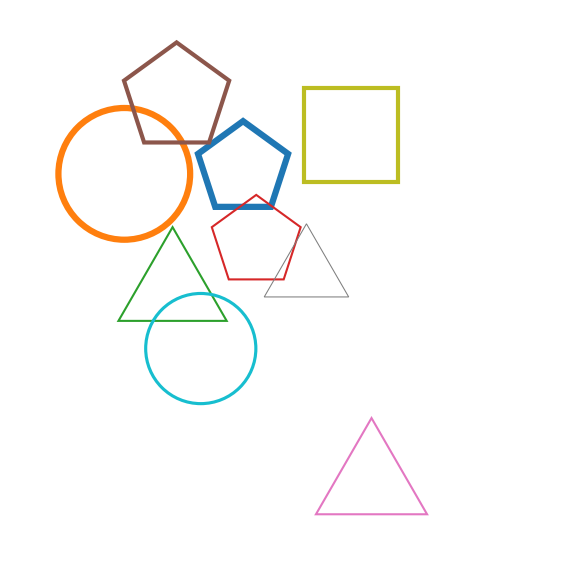[{"shape": "pentagon", "thickness": 3, "radius": 0.41, "center": [0.421, 0.707]}, {"shape": "circle", "thickness": 3, "radius": 0.57, "center": [0.215, 0.698]}, {"shape": "triangle", "thickness": 1, "radius": 0.54, "center": [0.299, 0.498]}, {"shape": "pentagon", "thickness": 1, "radius": 0.4, "center": [0.444, 0.581]}, {"shape": "pentagon", "thickness": 2, "radius": 0.48, "center": [0.306, 0.83]}, {"shape": "triangle", "thickness": 1, "radius": 0.56, "center": [0.643, 0.164]}, {"shape": "triangle", "thickness": 0.5, "radius": 0.42, "center": [0.531, 0.527]}, {"shape": "square", "thickness": 2, "radius": 0.41, "center": [0.608, 0.765]}, {"shape": "circle", "thickness": 1.5, "radius": 0.48, "center": [0.348, 0.396]}]